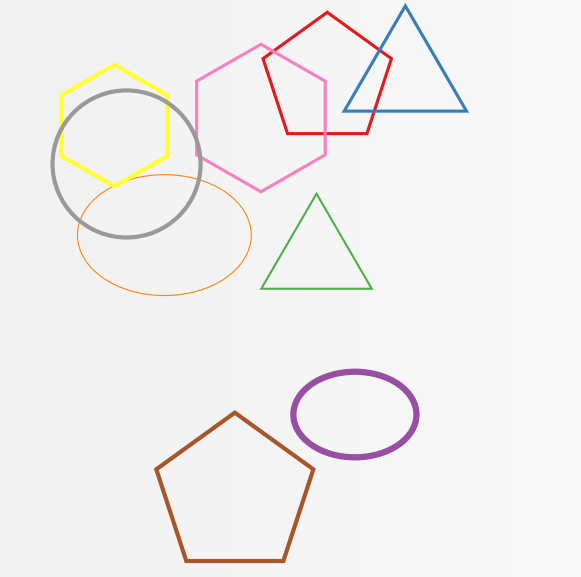[{"shape": "pentagon", "thickness": 1.5, "radius": 0.58, "center": [0.563, 0.862]}, {"shape": "triangle", "thickness": 1.5, "radius": 0.61, "center": [0.697, 0.867]}, {"shape": "triangle", "thickness": 1, "radius": 0.55, "center": [0.545, 0.554]}, {"shape": "oval", "thickness": 3, "radius": 0.53, "center": [0.611, 0.281]}, {"shape": "oval", "thickness": 0.5, "radius": 0.75, "center": [0.283, 0.592]}, {"shape": "hexagon", "thickness": 2, "radius": 0.53, "center": [0.197, 0.782]}, {"shape": "pentagon", "thickness": 2, "radius": 0.71, "center": [0.404, 0.143]}, {"shape": "hexagon", "thickness": 1.5, "radius": 0.64, "center": [0.449, 0.795]}, {"shape": "circle", "thickness": 2, "radius": 0.64, "center": [0.218, 0.715]}]